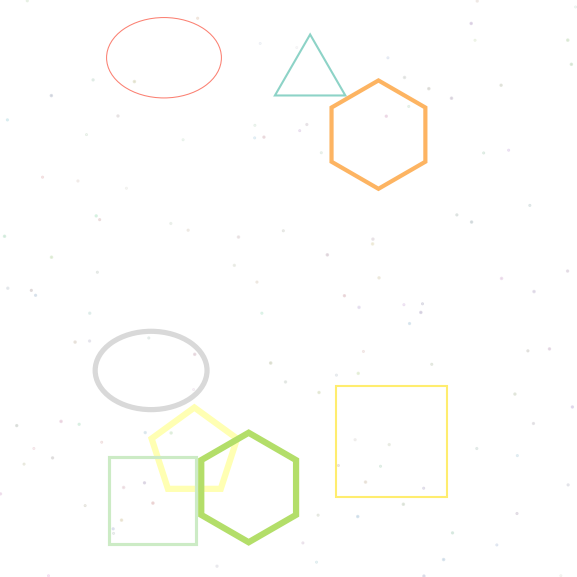[{"shape": "triangle", "thickness": 1, "radius": 0.35, "center": [0.537, 0.869]}, {"shape": "pentagon", "thickness": 3, "radius": 0.39, "center": [0.337, 0.216]}, {"shape": "oval", "thickness": 0.5, "radius": 0.5, "center": [0.284, 0.899]}, {"shape": "hexagon", "thickness": 2, "radius": 0.47, "center": [0.655, 0.766]}, {"shape": "hexagon", "thickness": 3, "radius": 0.47, "center": [0.431, 0.155]}, {"shape": "oval", "thickness": 2.5, "radius": 0.48, "center": [0.262, 0.358]}, {"shape": "square", "thickness": 1.5, "radius": 0.38, "center": [0.264, 0.133]}, {"shape": "square", "thickness": 1, "radius": 0.48, "center": [0.678, 0.235]}]